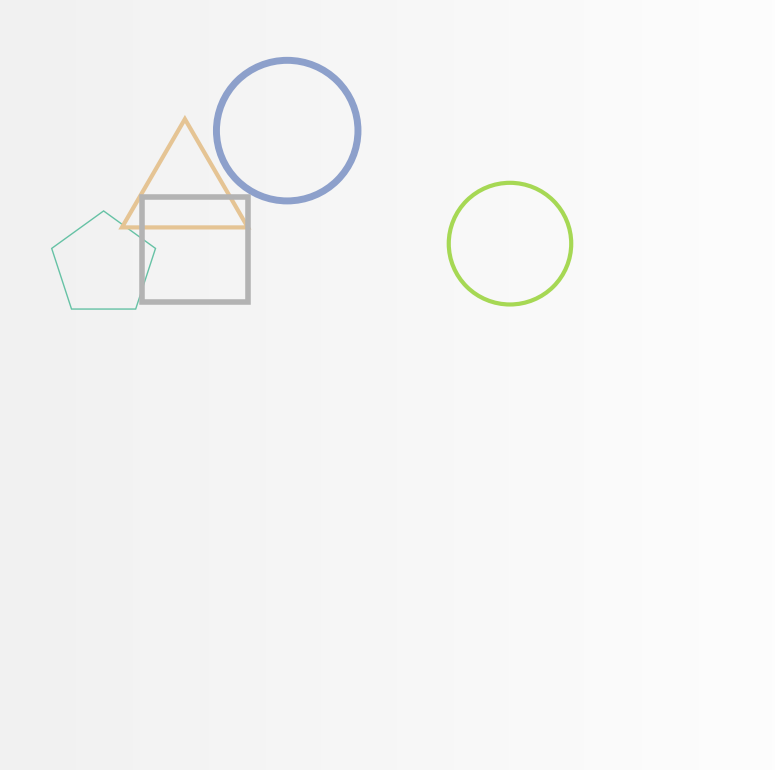[{"shape": "pentagon", "thickness": 0.5, "radius": 0.35, "center": [0.134, 0.656]}, {"shape": "circle", "thickness": 2.5, "radius": 0.46, "center": [0.371, 0.83]}, {"shape": "circle", "thickness": 1.5, "radius": 0.4, "center": [0.658, 0.684]}, {"shape": "triangle", "thickness": 1.5, "radius": 0.47, "center": [0.239, 0.752]}, {"shape": "square", "thickness": 2, "radius": 0.34, "center": [0.252, 0.676]}]